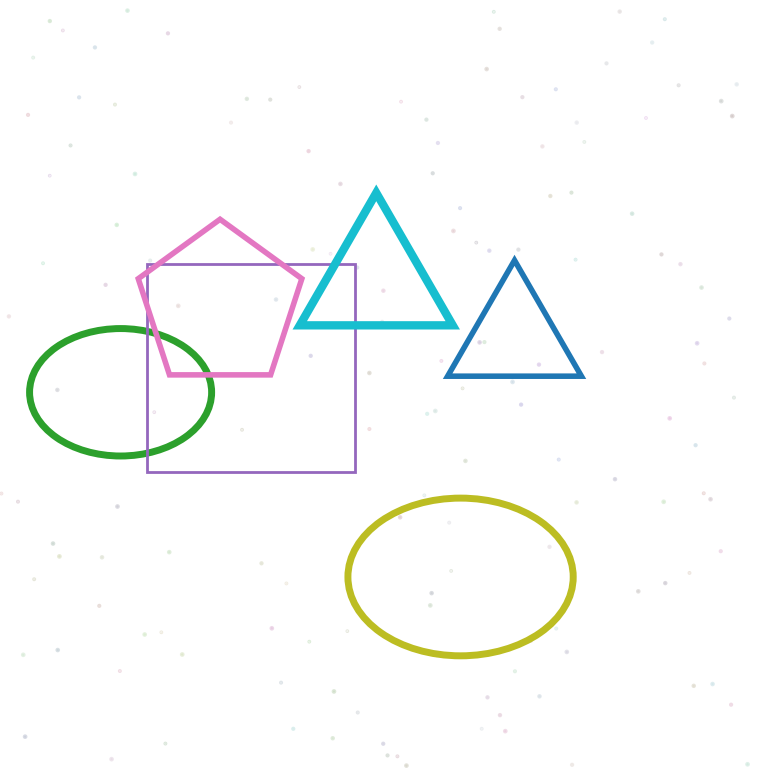[{"shape": "triangle", "thickness": 2, "radius": 0.5, "center": [0.668, 0.562]}, {"shape": "oval", "thickness": 2.5, "radius": 0.59, "center": [0.157, 0.491]}, {"shape": "square", "thickness": 1, "radius": 0.68, "center": [0.326, 0.522]}, {"shape": "pentagon", "thickness": 2, "radius": 0.56, "center": [0.286, 0.604]}, {"shape": "oval", "thickness": 2.5, "radius": 0.73, "center": [0.598, 0.251]}, {"shape": "triangle", "thickness": 3, "radius": 0.57, "center": [0.489, 0.635]}]